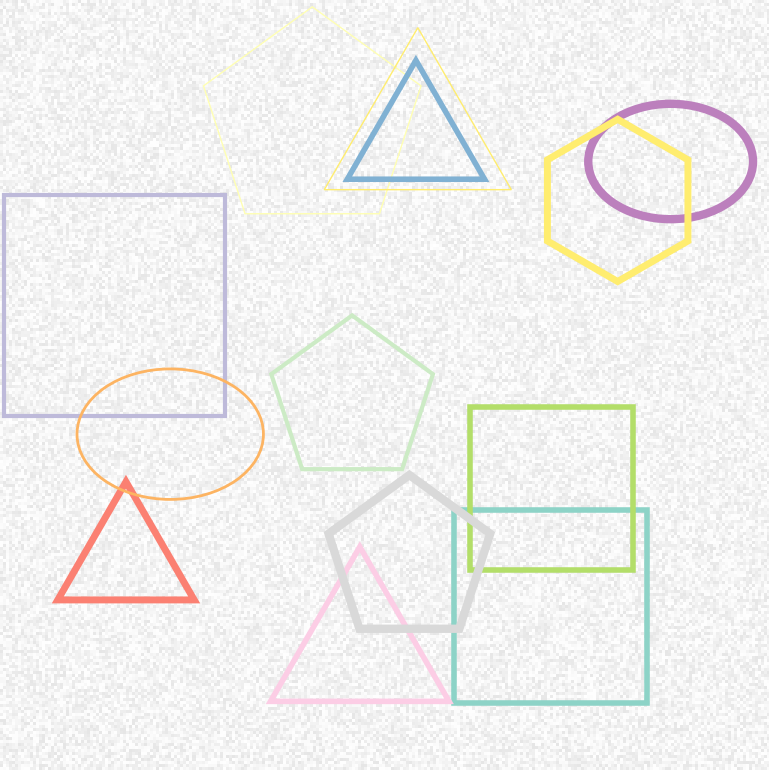[{"shape": "square", "thickness": 2, "radius": 0.63, "center": [0.715, 0.212]}, {"shape": "pentagon", "thickness": 0.5, "radius": 0.74, "center": [0.406, 0.843]}, {"shape": "square", "thickness": 1.5, "radius": 0.72, "center": [0.148, 0.603]}, {"shape": "triangle", "thickness": 2.5, "radius": 0.51, "center": [0.164, 0.272]}, {"shape": "triangle", "thickness": 2, "radius": 0.51, "center": [0.54, 0.819]}, {"shape": "oval", "thickness": 1, "radius": 0.61, "center": [0.221, 0.436]}, {"shape": "square", "thickness": 2, "radius": 0.53, "center": [0.717, 0.366]}, {"shape": "triangle", "thickness": 2, "radius": 0.67, "center": [0.467, 0.156]}, {"shape": "pentagon", "thickness": 3, "radius": 0.55, "center": [0.532, 0.273]}, {"shape": "oval", "thickness": 3, "radius": 0.54, "center": [0.871, 0.79]}, {"shape": "pentagon", "thickness": 1.5, "radius": 0.55, "center": [0.457, 0.48]}, {"shape": "triangle", "thickness": 0.5, "radius": 0.7, "center": [0.543, 0.824]}, {"shape": "hexagon", "thickness": 2.5, "radius": 0.53, "center": [0.802, 0.74]}]